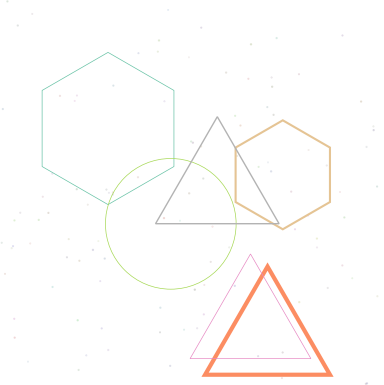[{"shape": "hexagon", "thickness": 0.5, "radius": 0.99, "center": [0.281, 0.666]}, {"shape": "triangle", "thickness": 3, "radius": 0.94, "center": [0.695, 0.12]}, {"shape": "triangle", "thickness": 0.5, "radius": 0.91, "center": [0.651, 0.159]}, {"shape": "circle", "thickness": 0.5, "radius": 0.85, "center": [0.444, 0.419]}, {"shape": "hexagon", "thickness": 1.5, "radius": 0.71, "center": [0.735, 0.546]}, {"shape": "triangle", "thickness": 1, "radius": 0.93, "center": [0.564, 0.512]}]